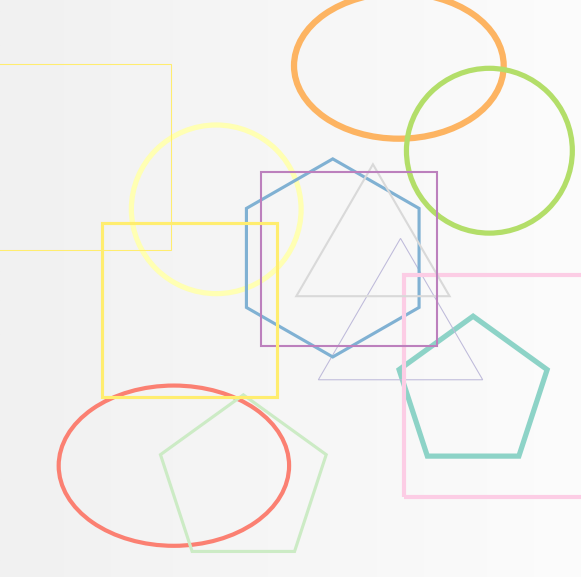[{"shape": "pentagon", "thickness": 2.5, "radius": 0.67, "center": [0.814, 0.318]}, {"shape": "circle", "thickness": 2.5, "radius": 0.73, "center": [0.372, 0.637]}, {"shape": "triangle", "thickness": 0.5, "radius": 0.82, "center": [0.689, 0.423]}, {"shape": "oval", "thickness": 2, "radius": 0.99, "center": [0.299, 0.193]}, {"shape": "hexagon", "thickness": 1.5, "radius": 0.86, "center": [0.572, 0.553]}, {"shape": "oval", "thickness": 3, "radius": 0.9, "center": [0.686, 0.885]}, {"shape": "circle", "thickness": 2.5, "radius": 0.71, "center": [0.842, 0.738]}, {"shape": "square", "thickness": 2, "radius": 0.96, "center": [0.887, 0.33]}, {"shape": "triangle", "thickness": 1, "radius": 0.76, "center": [0.642, 0.562]}, {"shape": "square", "thickness": 1, "radius": 0.75, "center": [0.6, 0.551]}, {"shape": "pentagon", "thickness": 1.5, "radius": 0.75, "center": [0.419, 0.166]}, {"shape": "square", "thickness": 1.5, "radius": 0.75, "center": [0.326, 0.462]}, {"shape": "square", "thickness": 0.5, "radius": 0.8, "center": [0.133, 0.727]}]